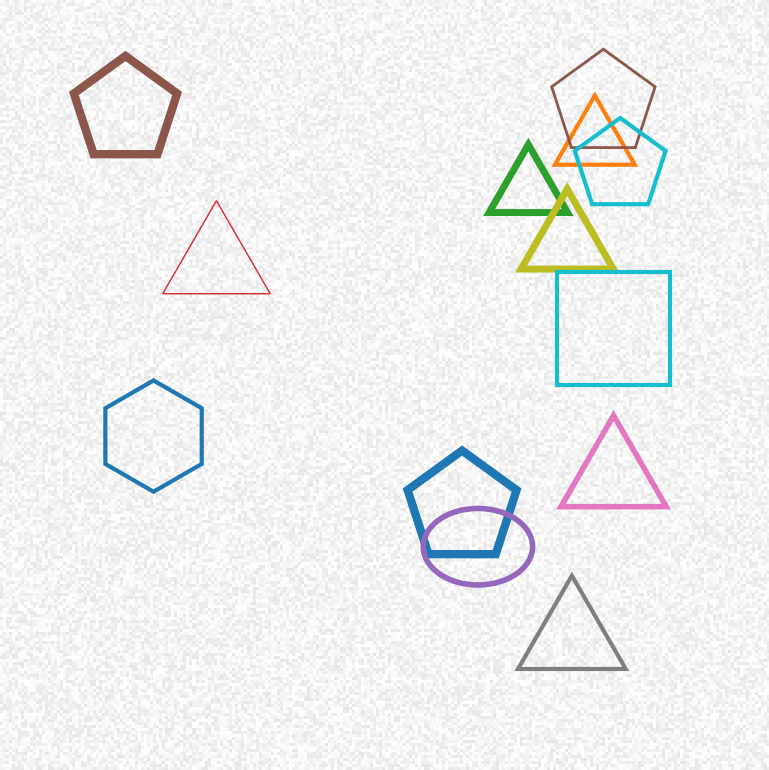[{"shape": "hexagon", "thickness": 1.5, "radius": 0.36, "center": [0.199, 0.434]}, {"shape": "pentagon", "thickness": 3, "radius": 0.37, "center": [0.6, 0.341]}, {"shape": "triangle", "thickness": 1.5, "radius": 0.3, "center": [0.773, 0.816]}, {"shape": "triangle", "thickness": 2.5, "radius": 0.29, "center": [0.686, 0.753]}, {"shape": "triangle", "thickness": 0.5, "radius": 0.4, "center": [0.281, 0.659]}, {"shape": "oval", "thickness": 2, "radius": 0.36, "center": [0.621, 0.29]}, {"shape": "pentagon", "thickness": 3, "radius": 0.35, "center": [0.163, 0.857]}, {"shape": "pentagon", "thickness": 1, "radius": 0.35, "center": [0.784, 0.865]}, {"shape": "triangle", "thickness": 2, "radius": 0.39, "center": [0.797, 0.381]}, {"shape": "triangle", "thickness": 1.5, "radius": 0.4, "center": [0.743, 0.172]}, {"shape": "triangle", "thickness": 2.5, "radius": 0.35, "center": [0.737, 0.685]}, {"shape": "square", "thickness": 1.5, "radius": 0.37, "center": [0.797, 0.573]}, {"shape": "pentagon", "thickness": 1.5, "radius": 0.31, "center": [0.805, 0.785]}]